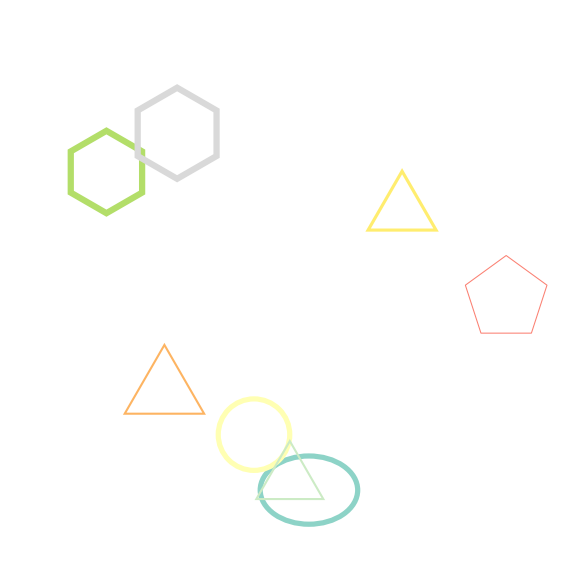[{"shape": "oval", "thickness": 2.5, "radius": 0.42, "center": [0.535, 0.15]}, {"shape": "circle", "thickness": 2.5, "radius": 0.31, "center": [0.44, 0.247]}, {"shape": "pentagon", "thickness": 0.5, "radius": 0.37, "center": [0.877, 0.482]}, {"shape": "triangle", "thickness": 1, "radius": 0.4, "center": [0.285, 0.322]}, {"shape": "hexagon", "thickness": 3, "radius": 0.36, "center": [0.184, 0.701]}, {"shape": "hexagon", "thickness": 3, "radius": 0.39, "center": [0.307, 0.768]}, {"shape": "triangle", "thickness": 1, "radius": 0.33, "center": [0.502, 0.168]}, {"shape": "triangle", "thickness": 1.5, "radius": 0.34, "center": [0.696, 0.635]}]